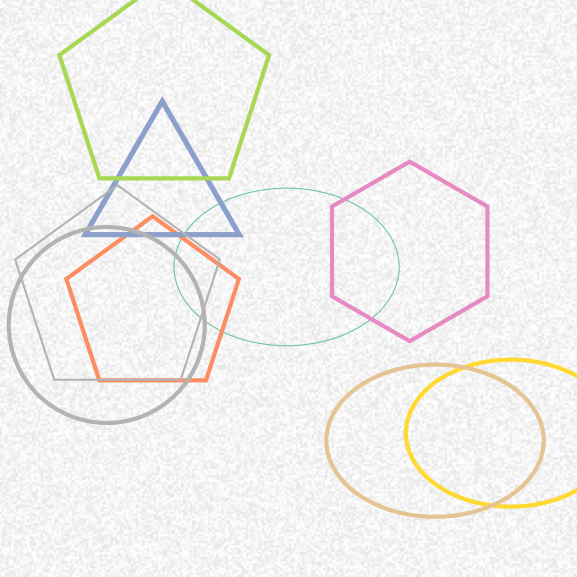[{"shape": "oval", "thickness": 0.5, "radius": 0.97, "center": [0.496, 0.537]}, {"shape": "pentagon", "thickness": 2, "radius": 0.79, "center": [0.264, 0.468]}, {"shape": "triangle", "thickness": 2.5, "radius": 0.77, "center": [0.281, 0.67]}, {"shape": "hexagon", "thickness": 2, "radius": 0.78, "center": [0.709, 0.564]}, {"shape": "pentagon", "thickness": 2, "radius": 0.95, "center": [0.284, 0.845]}, {"shape": "oval", "thickness": 2, "radius": 0.91, "center": [0.885, 0.249]}, {"shape": "oval", "thickness": 2, "radius": 0.94, "center": [0.753, 0.236]}, {"shape": "pentagon", "thickness": 1, "radius": 0.93, "center": [0.203, 0.492]}, {"shape": "circle", "thickness": 2, "radius": 0.85, "center": [0.185, 0.436]}]